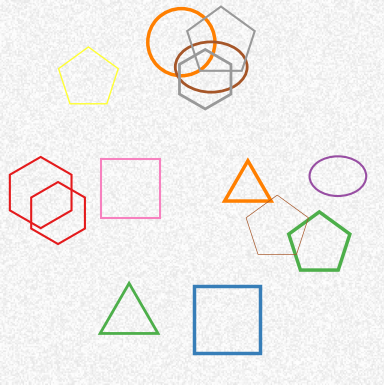[{"shape": "hexagon", "thickness": 1.5, "radius": 0.4, "center": [0.151, 0.447]}, {"shape": "hexagon", "thickness": 1.5, "radius": 0.46, "center": [0.106, 0.5]}, {"shape": "square", "thickness": 2.5, "radius": 0.43, "center": [0.589, 0.17]}, {"shape": "triangle", "thickness": 2, "radius": 0.43, "center": [0.335, 0.177]}, {"shape": "pentagon", "thickness": 2.5, "radius": 0.42, "center": [0.829, 0.366]}, {"shape": "oval", "thickness": 1.5, "radius": 0.37, "center": [0.878, 0.542]}, {"shape": "triangle", "thickness": 2.5, "radius": 0.35, "center": [0.644, 0.513]}, {"shape": "circle", "thickness": 2.5, "radius": 0.44, "center": [0.471, 0.89]}, {"shape": "pentagon", "thickness": 1, "radius": 0.41, "center": [0.23, 0.796]}, {"shape": "pentagon", "thickness": 0.5, "radius": 0.43, "center": [0.72, 0.408]}, {"shape": "oval", "thickness": 2, "radius": 0.47, "center": [0.549, 0.826]}, {"shape": "square", "thickness": 1.5, "radius": 0.38, "center": [0.339, 0.511]}, {"shape": "pentagon", "thickness": 1.5, "radius": 0.46, "center": [0.574, 0.891]}, {"shape": "hexagon", "thickness": 2, "radius": 0.39, "center": [0.533, 0.794]}]